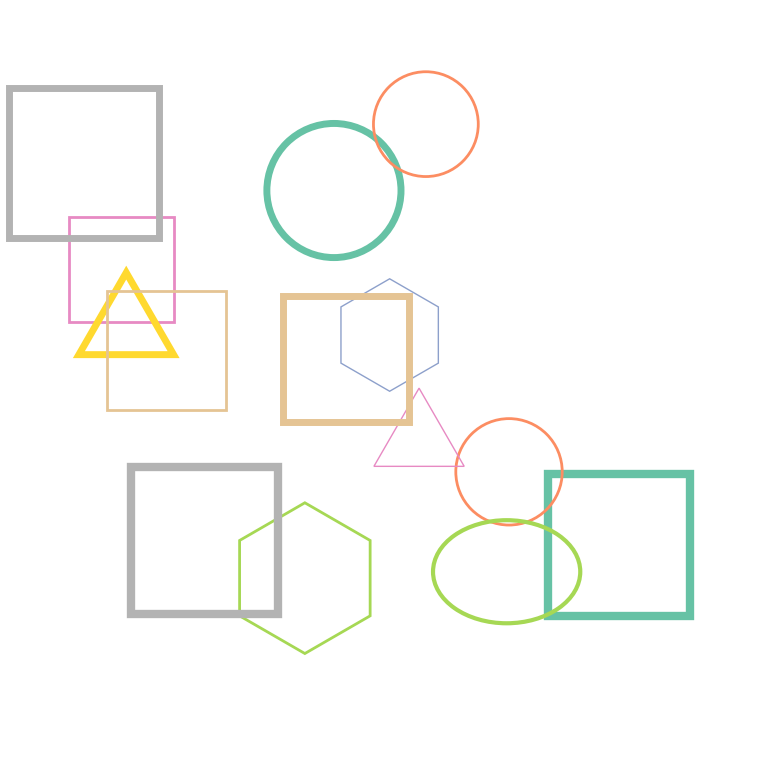[{"shape": "circle", "thickness": 2.5, "radius": 0.44, "center": [0.434, 0.753]}, {"shape": "square", "thickness": 3, "radius": 0.46, "center": [0.804, 0.292]}, {"shape": "circle", "thickness": 1, "radius": 0.35, "center": [0.661, 0.387]}, {"shape": "circle", "thickness": 1, "radius": 0.34, "center": [0.553, 0.839]}, {"shape": "hexagon", "thickness": 0.5, "radius": 0.37, "center": [0.506, 0.565]}, {"shape": "square", "thickness": 1, "radius": 0.34, "center": [0.158, 0.65]}, {"shape": "triangle", "thickness": 0.5, "radius": 0.34, "center": [0.544, 0.428]}, {"shape": "hexagon", "thickness": 1, "radius": 0.49, "center": [0.396, 0.249]}, {"shape": "oval", "thickness": 1.5, "radius": 0.48, "center": [0.658, 0.257]}, {"shape": "triangle", "thickness": 2.5, "radius": 0.36, "center": [0.164, 0.575]}, {"shape": "square", "thickness": 1, "radius": 0.39, "center": [0.216, 0.544]}, {"shape": "square", "thickness": 2.5, "radius": 0.41, "center": [0.45, 0.534]}, {"shape": "square", "thickness": 2.5, "radius": 0.49, "center": [0.109, 0.788]}, {"shape": "square", "thickness": 3, "radius": 0.48, "center": [0.266, 0.298]}]